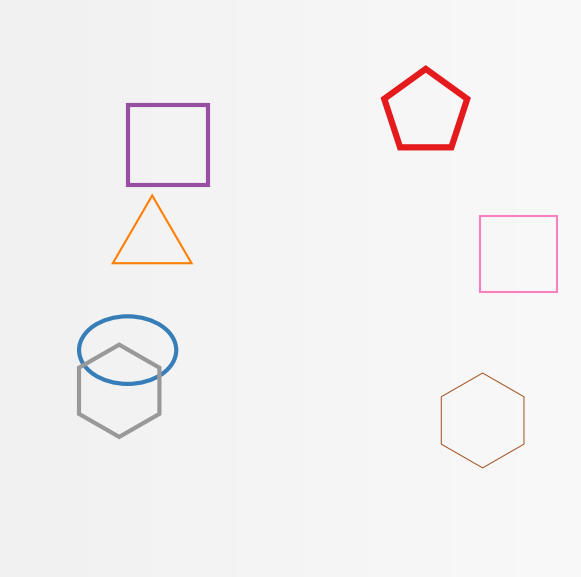[{"shape": "pentagon", "thickness": 3, "radius": 0.38, "center": [0.732, 0.805]}, {"shape": "oval", "thickness": 2, "radius": 0.42, "center": [0.22, 0.393]}, {"shape": "square", "thickness": 2, "radius": 0.35, "center": [0.289, 0.748]}, {"shape": "triangle", "thickness": 1, "radius": 0.39, "center": [0.262, 0.582]}, {"shape": "hexagon", "thickness": 0.5, "radius": 0.41, "center": [0.83, 0.271]}, {"shape": "square", "thickness": 1, "radius": 0.33, "center": [0.892, 0.56]}, {"shape": "hexagon", "thickness": 2, "radius": 0.4, "center": [0.205, 0.322]}]